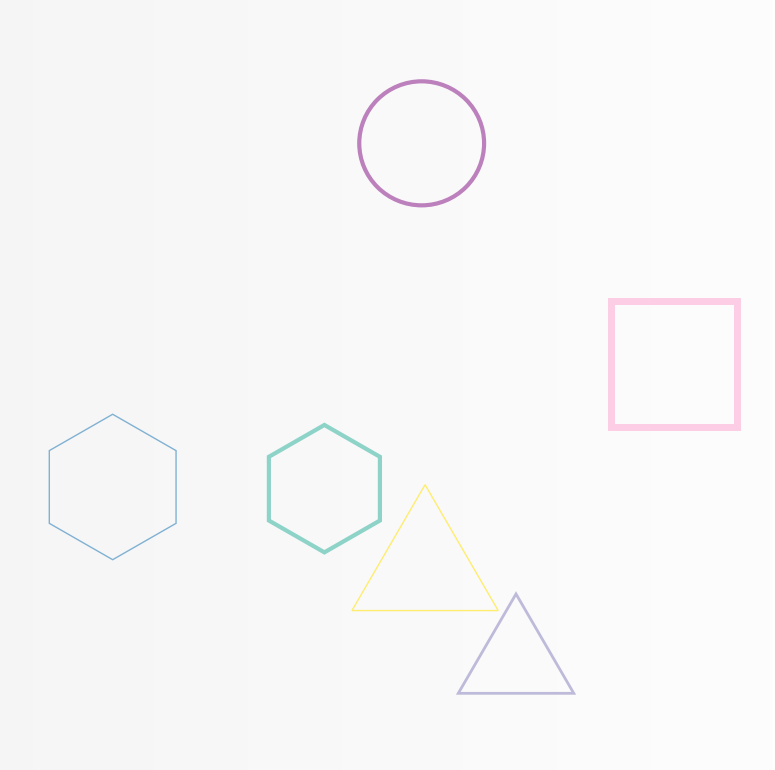[{"shape": "hexagon", "thickness": 1.5, "radius": 0.41, "center": [0.419, 0.365]}, {"shape": "triangle", "thickness": 1, "radius": 0.43, "center": [0.666, 0.143]}, {"shape": "hexagon", "thickness": 0.5, "radius": 0.47, "center": [0.145, 0.368]}, {"shape": "square", "thickness": 2.5, "radius": 0.41, "center": [0.87, 0.528]}, {"shape": "circle", "thickness": 1.5, "radius": 0.4, "center": [0.544, 0.814]}, {"shape": "triangle", "thickness": 0.5, "radius": 0.54, "center": [0.548, 0.262]}]